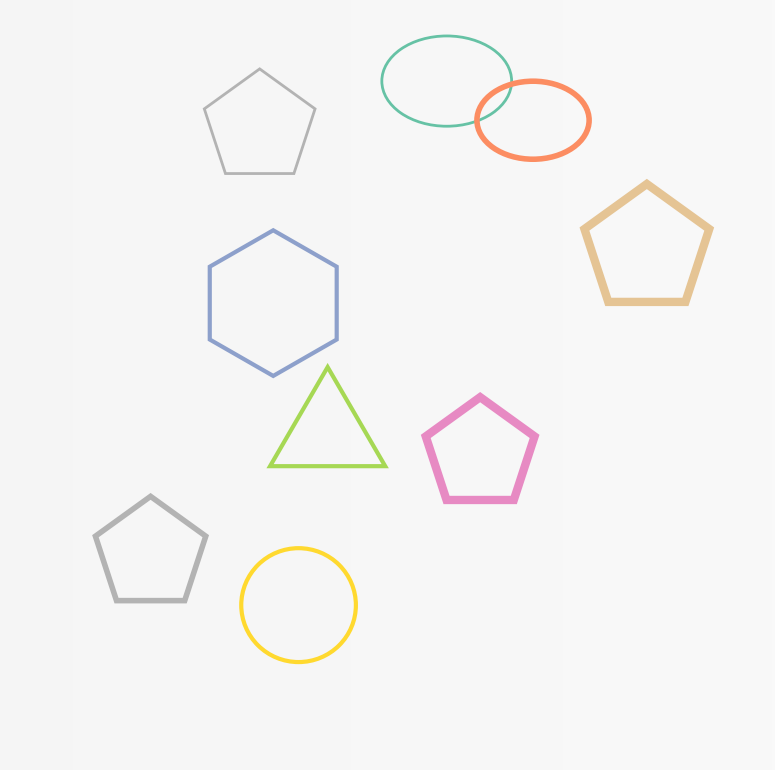[{"shape": "oval", "thickness": 1, "radius": 0.42, "center": [0.576, 0.895]}, {"shape": "oval", "thickness": 2, "radius": 0.36, "center": [0.688, 0.844]}, {"shape": "hexagon", "thickness": 1.5, "radius": 0.47, "center": [0.353, 0.606]}, {"shape": "pentagon", "thickness": 3, "radius": 0.37, "center": [0.62, 0.41]}, {"shape": "triangle", "thickness": 1.5, "radius": 0.43, "center": [0.423, 0.437]}, {"shape": "circle", "thickness": 1.5, "radius": 0.37, "center": [0.385, 0.214]}, {"shape": "pentagon", "thickness": 3, "radius": 0.42, "center": [0.835, 0.676]}, {"shape": "pentagon", "thickness": 1, "radius": 0.38, "center": [0.335, 0.835]}, {"shape": "pentagon", "thickness": 2, "radius": 0.37, "center": [0.194, 0.281]}]